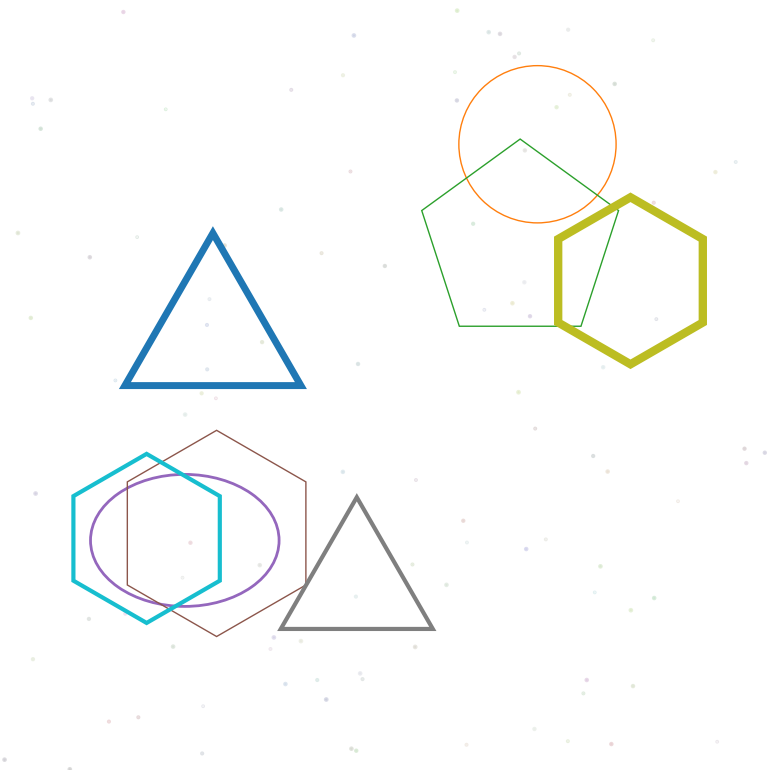[{"shape": "triangle", "thickness": 2.5, "radius": 0.66, "center": [0.277, 0.565]}, {"shape": "circle", "thickness": 0.5, "radius": 0.51, "center": [0.698, 0.813]}, {"shape": "pentagon", "thickness": 0.5, "radius": 0.67, "center": [0.676, 0.685]}, {"shape": "oval", "thickness": 1, "radius": 0.61, "center": [0.24, 0.298]}, {"shape": "hexagon", "thickness": 0.5, "radius": 0.67, "center": [0.281, 0.307]}, {"shape": "triangle", "thickness": 1.5, "radius": 0.57, "center": [0.463, 0.24]}, {"shape": "hexagon", "thickness": 3, "radius": 0.54, "center": [0.819, 0.635]}, {"shape": "hexagon", "thickness": 1.5, "radius": 0.55, "center": [0.19, 0.301]}]